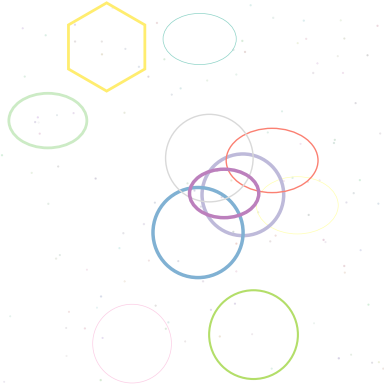[{"shape": "oval", "thickness": 0.5, "radius": 0.48, "center": [0.519, 0.899]}, {"shape": "oval", "thickness": 0.5, "radius": 0.53, "center": [0.772, 0.467]}, {"shape": "circle", "thickness": 2.5, "radius": 0.53, "center": [0.631, 0.494]}, {"shape": "oval", "thickness": 1, "radius": 0.6, "center": [0.707, 0.583]}, {"shape": "circle", "thickness": 2.5, "radius": 0.59, "center": [0.514, 0.396]}, {"shape": "circle", "thickness": 1.5, "radius": 0.58, "center": [0.658, 0.131]}, {"shape": "circle", "thickness": 0.5, "radius": 0.51, "center": [0.343, 0.107]}, {"shape": "circle", "thickness": 1, "radius": 0.57, "center": [0.544, 0.589]}, {"shape": "oval", "thickness": 2.5, "radius": 0.45, "center": [0.582, 0.498]}, {"shape": "oval", "thickness": 2, "radius": 0.51, "center": [0.124, 0.687]}, {"shape": "hexagon", "thickness": 2, "radius": 0.57, "center": [0.277, 0.878]}]